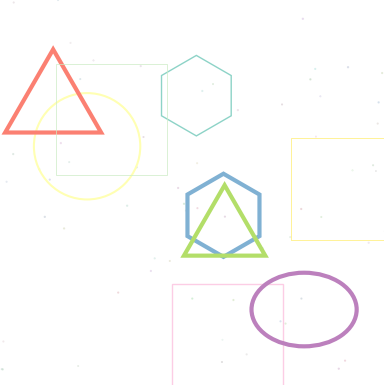[{"shape": "hexagon", "thickness": 1, "radius": 0.52, "center": [0.51, 0.752]}, {"shape": "circle", "thickness": 1.5, "radius": 0.69, "center": [0.226, 0.62]}, {"shape": "triangle", "thickness": 3, "radius": 0.72, "center": [0.138, 0.728]}, {"shape": "hexagon", "thickness": 3, "radius": 0.54, "center": [0.58, 0.441]}, {"shape": "triangle", "thickness": 3, "radius": 0.61, "center": [0.583, 0.397]}, {"shape": "square", "thickness": 1, "radius": 0.72, "center": [0.59, 0.117]}, {"shape": "oval", "thickness": 3, "radius": 0.68, "center": [0.79, 0.196]}, {"shape": "square", "thickness": 0.5, "radius": 0.72, "center": [0.289, 0.69]}, {"shape": "square", "thickness": 0.5, "radius": 0.66, "center": [0.886, 0.509]}]